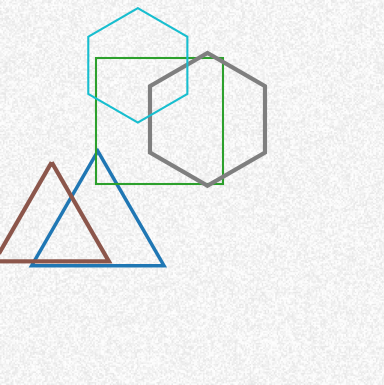[{"shape": "triangle", "thickness": 2.5, "radius": 0.99, "center": [0.254, 0.409]}, {"shape": "square", "thickness": 1.5, "radius": 0.82, "center": [0.415, 0.686]}, {"shape": "triangle", "thickness": 3, "radius": 0.86, "center": [0.134, 0.407]}, {"shape": "hexagon", "thickness": 3, "radius": 0.86, "center": [0.539, 0.69]}, {"shape": "hexagon", "thickness": 1.5, "radius": 0.74, "center": [0.358, 0.83]}]